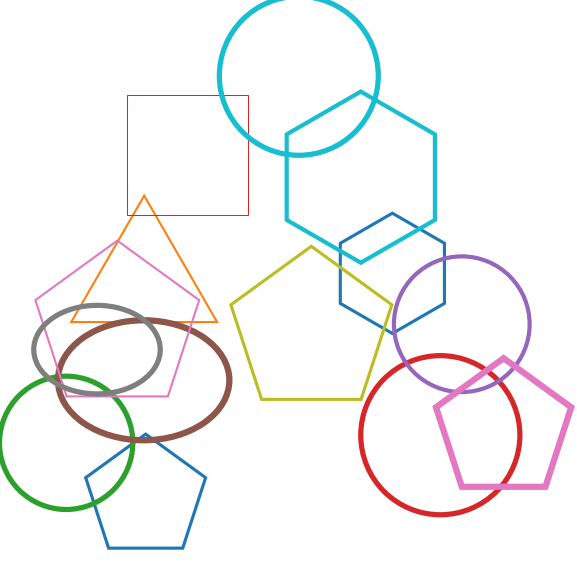[{"shape": "pentagon", "thickness": 1.5, "radius": 0.55, "center": [0.252, 0.138]}, {"shape": "hexagon", "thickness": 1.5, "radius": 0.52, "center": [0.679, 0.526]}, {"shape": "triangle", "thickness": 1, "radius": 0.73, "center": [0.25, 0.514]}, {"shape": "circle", "thickness": 2.5, "radius": 0.58, "center": [0.115, 0.232]}, {"shape": "circle", "thickness": 2.5, "radius": 0.69, "center": [0.762, 0.246]}, {"shape": "square", "thickness": 0.5, "radius": 0.52, "center": [0.325, 0.731]}, {"shape": "circle", "thickness": 2, "radius": 0.59, "center": [0.8, 0.438]}, {"shape": "oval", "thickness": 3, "radius": 0.74, "center": [0.249, 0.341]}, {"shape": "pentagon", "thickness": 1, "radius": 0.75, "center": [0.203, 0.433]}, {"shape": "pentagon", "thickness": 3, "radius": 0.62, "center": [0.872, 0.256]}, {"shape": "oval", "thickness": 2.5, "radius": 0.55, "center": [0.168, 0.394]}, {"shape": "pentagon", "thickness": 1.5, "radius": 0.73, "center": [0.539, 0.426]}, {"shape": "circle", "thickness": 2.5, "radius": 0.69, "center": [0.517, 0.868]}, {"shape": "hexagon", "thickness": 2, "radius": 0.74, "center": [0.625, 0.692]}]